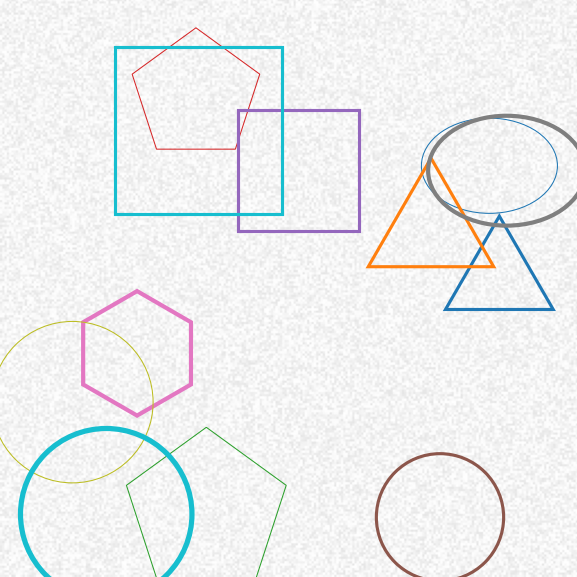[{"shape": "triangle", "thickness": 1.5, "radius": 0.54, "center": [0.865, 0.517]}, {"shape": "oval", "thickness": 0.5, "radius": 0.59, "center": [0.847, 0.712]}, {"shape": "triangle", "thickness": 1.5, "radius": 0.63, "center": [0.746, 0.6]}, {"shape": "pentagon", "thickness": 0.5, "radius": 0.73, "center": [0.357, 0.114]}, {"shape": "pentagon", "thickness": 0.5, "radius": 0.58, "center": [0.339, 0.835]}, {"shape": "square", "thickness": 1.5, "radius": 0.53, "center": [0.517, 0.704]}, {"shape": "circle", "thickness": 1.5, "radius": 0.55, "center": [0.762, 0.103]}, {"shape": "hexagon", "thickness": 2, "radius": 0.54, "center": [0.237, 0.387]}, {"shape": "oval", "thickness": 2, "radius": 0.68, "center": [0.877, 0.704]}, {"shape": "circle", "thickness": 0.5, "radius": 0.7, "center": [0.125, 0.303]}, {"shape": "square", "thickness": 1.5, "radius": 0.72, "center": [0.343, 0.773]}, {"shape": "circle", "thickness": 2.5, "radius": 0.74, "center": [0.184, 0.109]}]